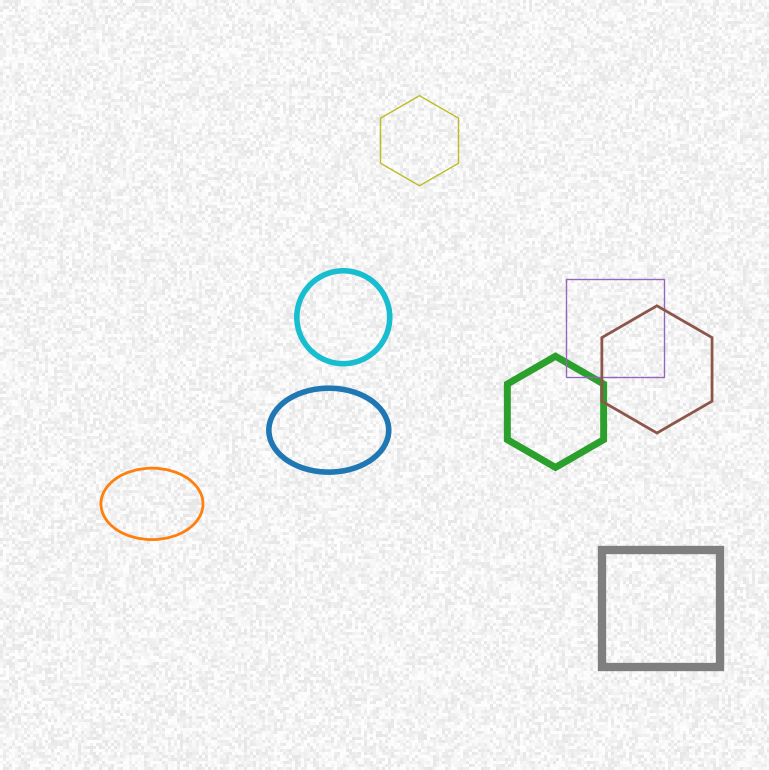[{"shape": "oval", "thickness": 2, "radius": 0.39, "center": [0.427, 0.441]}, {"shape": "oval", "thickness": 1, "radius": 0.33, "center": [0.197, 0.346]}, {"shape": "hexagon", "thickness": 2.5, "radius": 0.36, "center": [0.721, 0.465]}, {"shape": "square", "thickness": 0.5, "radius": 0.32, "center": [0.798, 0.574]}, {"shape": "hexagon", "thickness": 1, "radius": 0.41, "center": [0.853, 0.52]}, {"shape": "square", "thickness": 3, "radius": 0.38, "center": [0.859, 0.21]}, {"shape": "hexagon", "thickness": 0.5, "radius": 0.29, "center": [0.545, 0.817]}, {"shape": "circle", "thickness": 2, "radius": 0.3, "center": [0.446, 0.588]}]